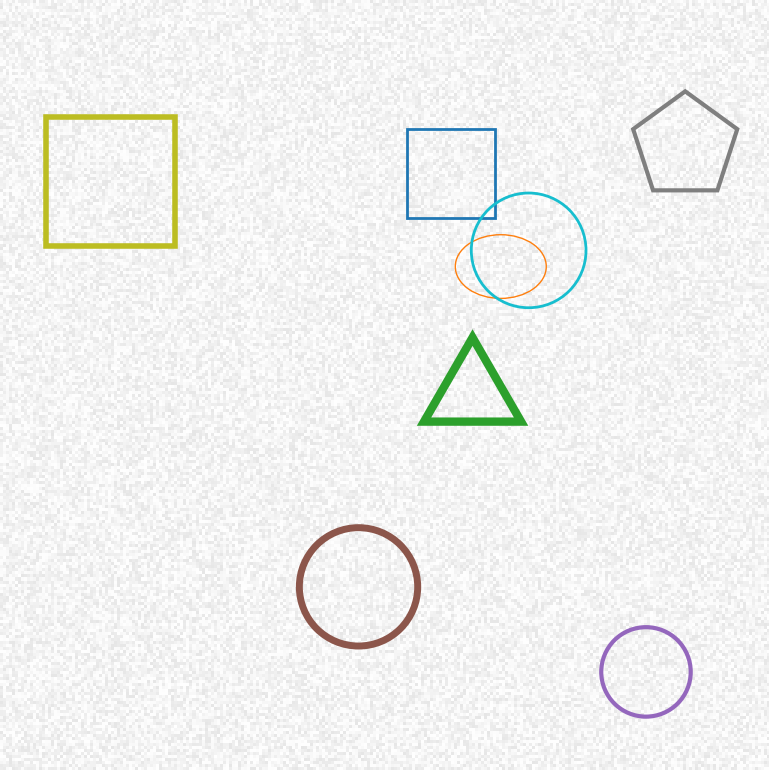[{"shape": "square", "thickness": 1, "radius": 0.29, "center": [0.586, 0.774]}, {"shape": "oval", "thickness": 0.5, "radius": 0.3, "center": [0.65, 0.654]}, {"shape": "triangle", "thickness": 3, "radius": 0.36, "center": [0.614, 0.489]}, {"shape": "circle", "thickness": 1.5, "radius": 0.29, "center": [0.839, 0.127]}, {"shape": "circle", "thickness": 2.5, "radius": 0.38, "center": [0.466, 0.238]}, {"shape": "pentagon", "thickness": 1.5, "radius": 0.36, "center": [0.89, 0.81]}, {"shape": "square", "thickness": 2, "radius": 0.42, "center": [0.143, 0.764]}, {"shape": "circle", "thickness": 1, "radius": 0.37, "center": [0.687, 0.675]}]